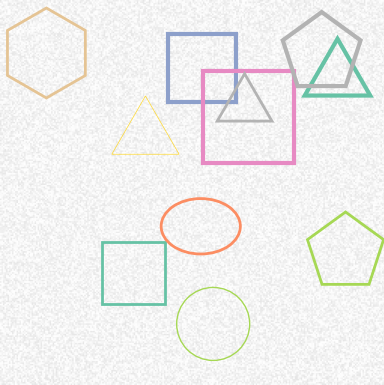[{"shape": "square", "thickness": 2, "radius": 0.4, "center": [0.347, 0.29]}, {"shape": "triangle", "thickness": 3, "radius": 0.49, "center": [0.877, 0.801]}, {"shape": "oval", "thickness": 2, "radius": 0.51, "center": [0.521, 0.412]}, {"shape": "square", "thickness": 3, "radius": 0.44, "center": [0.524, 0.824]}, {"shape": "square", "thickness": 3, "radius": 0.59, "center": [0.645, 0.696]}, {"shape": "pentagon", "thickness": 2, "radius": 0.52, "center": [0.897, 0.345]}, {"shape": "circle", "thickness": 1, "radius": 0.47, "center": [0.554, 0.159]}, {"shape": "triangle", "thickness": 0.5, "radius": 0.5, "center": [0.378, 0.65]}, {"shape": "hexagon", "thickness": 2, "radius": 0.58, "center": [0.121, 0.862]}, {"shape": "triangle", "thickness": 2, "radius": 0.41, "center": [0.635, 0.726]}, {"shape": "pentagon", "thickness": 3, "radius": 0.53, "center": [0.836, 0.862]}]